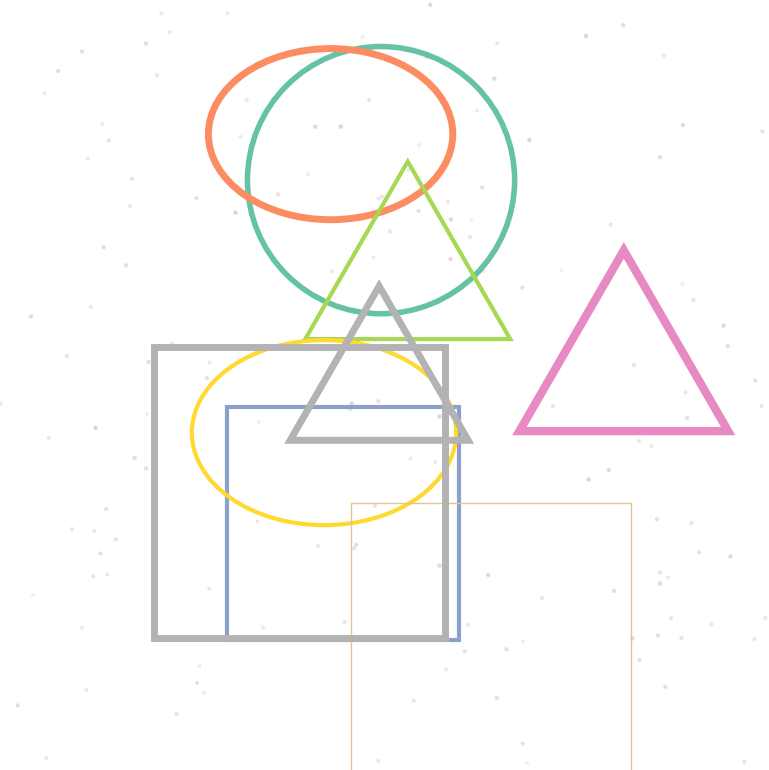[{"shape": "circle", "thickness": 2, "radius": 0.87, "center": [0.495, 0.766]}, {"shape": "oval", "thickness": 2.5, "radius": 0.79, "center": [0.429, 0.826]}, {"shape": "square", "thickness": 1.5, "radius": 0.75, "center": [0.446, 0.32]}, {"shape": "triangle", "thickness": 3, "radius": 0.78, "center": [0.81, 0.518]}, {"shape": "triangle", "thickness": 1.5, "radius": 0.77, "center": [0.53, 0.637]}, {"shape": "oval", "thickness": 1.5, "radius": 0.86, "center": [0.421, 0.438]}, {"shape": "square", "thickness": 0.5, "radius": 0.91, "center": [0.637, 0.165]}, {"shape": "triangle", "thickness": 2.5, "radius": 0.67, "center": [0.492, 0.495]}, {"shape": "square", "thickness": 2.5, "radius": 0.94, "center": [0.389, 0.36]}]